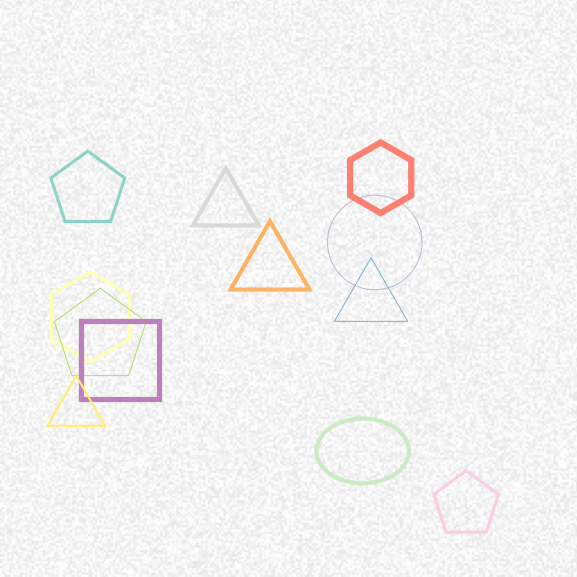[{"shape": "pentagon", "thickness": 1.5, "radius": 0.34, "center": [0.152, 0.67]}, {"shape": "hexagon", "thickness": 1.5, "radius": 0.39, "center": [0.156, 0.45]}, {"shape": "circle", "thickness": 0.5, "radius": 0.41, "center": [0.649, 0.579]}, {"shape": "hexagon", "thickness": 3, "radius": 0.31, "center": [0.659, 0.691]}, {"shape": "triangle", "thickness": 0.5, "radius": 0.37, "center": [0.642, 0.479]}, {"shape": "triangle", "thickness": 2, "radius": 0.39, "center": [0.468, 0.537]}, {"shape": "pentagon", "thickness": 0.5, "radius": 0.42, "center": [0.174, 0.416]}, {"shape": "pentagon", "thickness": 1.5, "radius": 0.29, "center": [0.807, 0.125]}, {"shape": "triangle", "thickness": 2, "radius": 0.33, "center": [0.391, 0.642]}, {"shape": "square", "thickness": 2.5, "radius": 0.34, "center": [0.208, 0.376]}, {"shape": "oval", "thickness": 2, "radius": 0.4, "center": [0.628, 0.218]}, {"shape": "triangle", "thickness": 1, "radius": 0.29, "center": [0.132, 0.291]}]